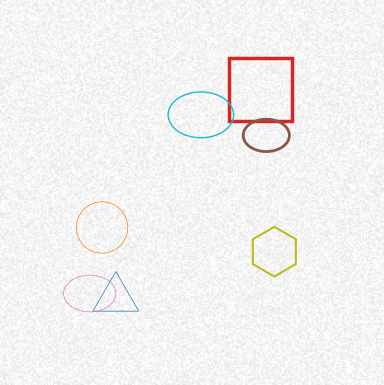[{"shape": "triangle", "thickness": 0.5, "radius": 0.34, "center": [0.301, 0.226]}, {"shape": "circle", "thickness": 0.5, "radius": 0.33, "center": [0.265, 0.409]}, {"shape": "square", "thickness": 2.5, "radius": 0.41, "center": [0.676, 0.768]}, {"shape": "oval", "thickness": 2, "radius": 0.3, "center": [0.692, 0.648]}, {"shape": "oval", "thickness": 0.5, "radius": 0.34, "center": [0.233, 0.238]}, {"shape": "hexagon", "thickness": 1.5, "radius": 0.32, "center": [0.713, 0.346]}, {"shape": "oval", "thickness": 1, "radius": 0.43, "center": [0.522, 0.702]}]